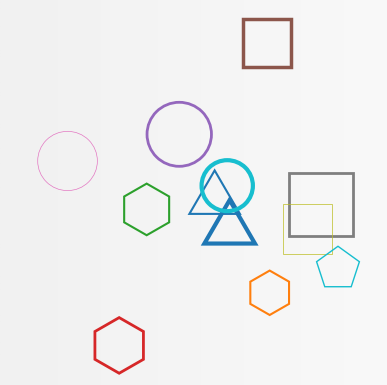[{"shape": "triangle", "thickness": 1.5, "radius": 0.38, "center": [0.554, 0.482]}, {"shape": "triangle", "thickness": 3, "radius": 0.38, "center": [0.593, 0.405]}, {"shape": "hexagon", "thickness": 1.5, "radius": 0.29, "center": [0.696, 0.24]}, {"shape": "hexagon", "thickness": 1.5, "radius": 0.34, "center": [0.378, 0.456]}, {"shape": "hexagon", "thickness": 2, "radius": 0.36, "center": [0.308, 0.103]}, {"shape": "circle", "thickness": 2, "radius": 0.42, "center": [0.463, 0.651]}, {"shape": "square", "thickness": 2.5, "radius": 0.31, "center": [0.688, 0.889]}, {"shape": "circle", "thickness": 0.5, "radius": 0.38, "center": [0.174, 0.582]}, {"shape": "square", "thickness": 2, "radius": 0.41, "center": [0.828, 0.469]}, {"shape": "square", "thickness": 0.5, "radius": 0.32, "center": [0.794, 0.405]}, {"shape": "pentagon", "thickness": 1, "radius": 0.29, "center": [0.872, 0.302]}, {"shape": "circle", "thickness": 3, "radius": 0.33, "center": [0.586, 0.518]}]